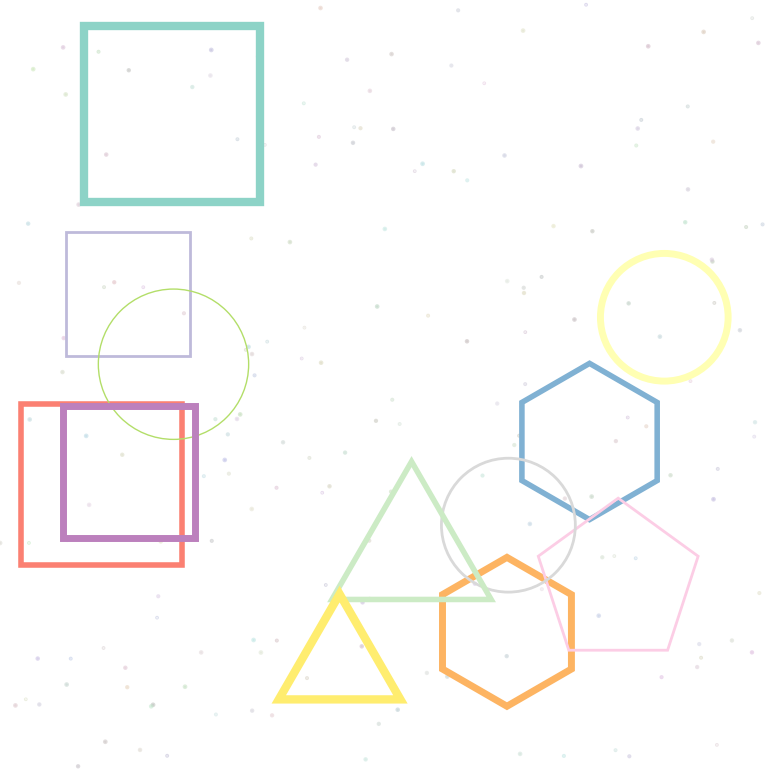[{"shape": "square", "thickness": 3, "radius": 0.57, "center": [0.223, 0.852]}, {"shape": "circle", "thickness": 2.5, "radius": 0.41, "center": [0.863, 0.588]}, {"shape": "square", "thickness": 1, "radius": 0.4, "center": [0.166, 0.618]}, {"shape": "square", "thickness": 2, "radius": 0.52, "center": [0.132, 0.371]}, {"shape": "hexagon", "thickness": 2, "radius": 0.51, "center": [0.766, 0.427]}, {"shape": "hexagon", "thickness": 2.5, "radius": 0.48, "center": [0.658, 0.179]}, {"shape": "circle", "thickness": 0.5, "radius": 0.49, "center": [0.225, 0.527]}, {"shape": "pentagon", "thickness": 1, "radius": 0.55, "center": [0.803, 0.244]}, {"shape": "circle", "thickness": 1, "radius": 0.43, "center": [0.66, 0.318]}, {"shape": "square", "thickness": 2.5, "radius": 0.43, "center": [0.167, 0.387]}, {"shape": "triangle", "thickness": 2, "radius": 0.6, "center": [0.534, 0.281]}, {"shape": "triangle", "thickness": 3, "radius": 0.46, "center": [0.441, 0.137]}]